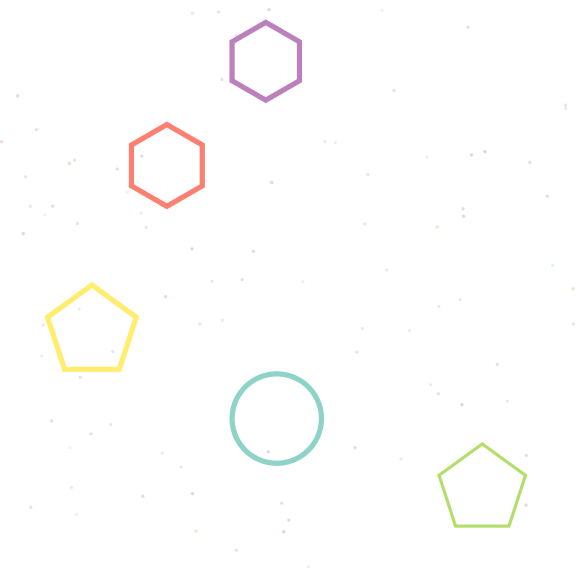[{"shape": "circle", "thickness": 2.5, "radius": 0.39, "center": [0.479, 0.274]}, {"shape": "hexagon", "thickness": 2.5, "radius": 0.35, "center": [0.289, 0.713]}, {"shape": "pentagon", "thickness": 1.5, "radius": 0.39, "center": [0.835, 0.152]}, {"shape": "hexagon", "thickness": 2.5, "radius": 0.34, "center": [0.46, 0.893]}, {"shape": "pentagon", "thickness": 2.5, "radius": 0.4, "center": [0.159, 0.425]}]